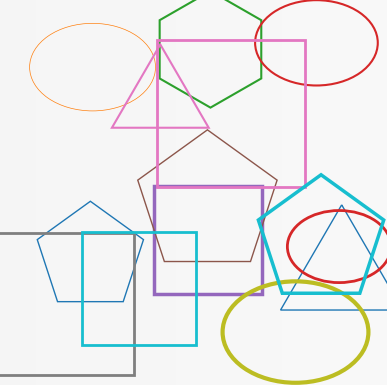[{"shape": "triangle", "thickness": 1, "radius": 0.91, "center": [0.882, 0.286]}, {"shape": "pentagon", "thickness": 1, "radius": 0.72, "center": [0.233, 0.333]}, {"shape": "oval", "thickness": 0.5, "radius": 0.81, "center": [0.239, 0.826]}, {"shape": "hexagon", "thickness": 1.5, "radius": 0.76, "center": [0.543, 0.872]}, {"shape": "oval", "thickness": 1.5, "radius": 0.79, "center": [0.817, 0.889]}, {"shape": "oval", "thickness": 2, "radius": 0.67, "center": [0.875, 0.36]}, {"shape": "square", "thickness": 2.5, "radius": 0.7, "center": [0.536, 0.377]}, {"shape": "pentagon", "thickness": 1, "radius": 0.95, "center": [0.535, 0.474]}, {"shape": "square", "thickness": 2, "radius": 0.95, "center": [0.597, 0.706]}, {"shape": "triangle", "thickness": 1.5, "radius": 0.72, "center": [0.414, 0.74]}, {"shape": "square", "thickness": 2, "radius": 0.92, "center": [0.163, 0.209]}, {"shape": "oval", "thickness": 3, "radius": 0.94, "center": [0.763, 0.137]}, {"shape": "square", "thickness": 2, "radius": 0.73, "center": [0.359, 0.25]}, {"shape": "pentagon", "thickness": 2.5, "radius": 0.85, "center": [0.829, 0.376]}]